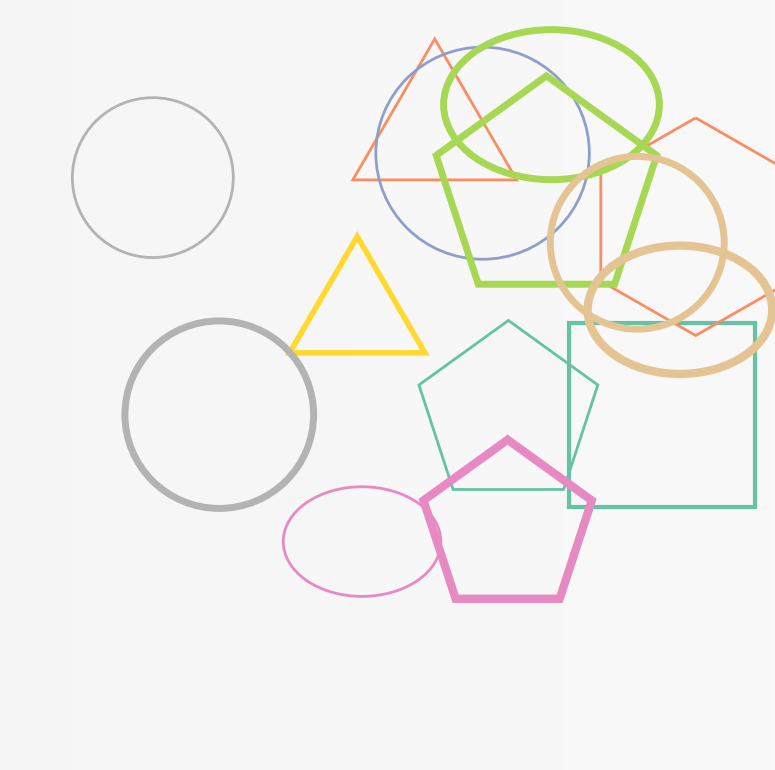[{"shape": "pentagon", "thickness": 1, "radius": 0.61, "center": [0.656, 0.462]}, {"shape": "square", "thickness": 1.5, "radius": 0.6, "center": [0.854, 0.461]}, {"shape": "triangle", "thickness": 1, "radius": 0.61, "center": [0.561, 0.827]}, {"shape": "hexagon", "thickness": 1, "radius": 0.71, "center": [0.898, 0.706]}, {"shape": "circle", "thickness": 1, "radius": 0.69, "center": [0.623, 0.801]}, {"shape": "pentagon", "thickness": 3, "radius": 0.57, "center": [0.655, 0.315]}, {"shape": "oval", "thickness": 1, "radius": 0.51, "center": [0.467, 0.297]}, {"shape": "oval", "thickness": 2.5, "radius": 0.7, "center": [0.712, 0.864]}, {"shape": "pentagon", "thickness": 2.5, "radius": 0.75, "center": [0.705, 0.752]}, {"shape": "triangle", "thickness": 2, "radius": 0.5, "center": [0.461, 0.592]}, {"shape": "circle", "thickness": 2.5, "radius": 0.56, "center": [0.822, 0.685]}, {"shape": "oval", "thickness": 3, "radius": 0.6, "center": [0.877, 0.598]}, {"shape": "circle", "thickness": 1, "radius": 0.52, "center": [0.197, 0.769]}, {"shape": "circle", "thickness": 2.5, "radius": 0.61, "center": [0.283, 0.461]}]